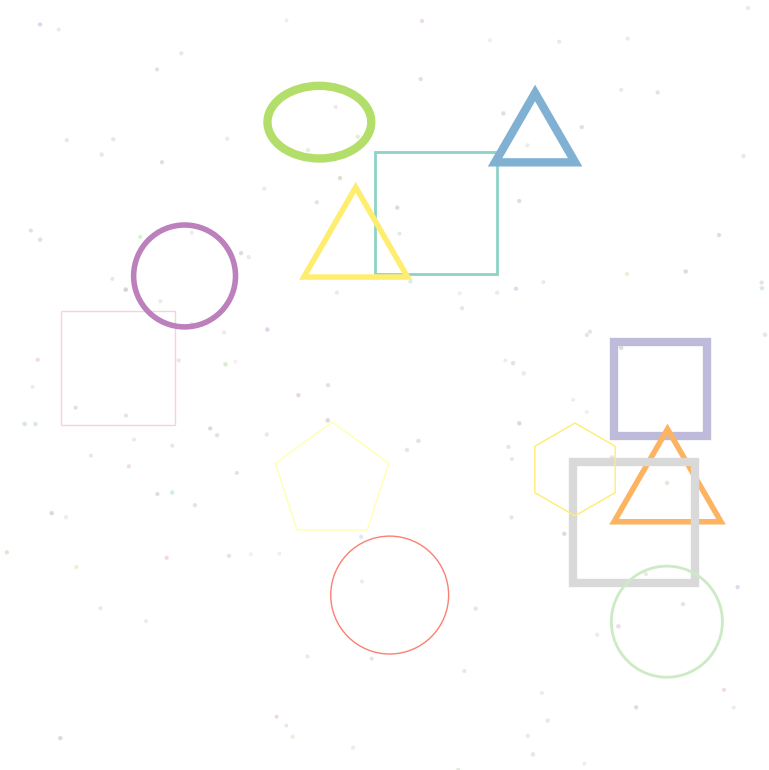[{"shape": "square", "thickness": 1, "radius": 0.4, "center": [0.567, 0.723]}, {"shape": "pentagon", "thickness": 0.5, "radius": 0.39, "center": [0.431, 0.374]}, {"shape": "square", "thickness": 3, "radius": 0.3, "center": [0.858, 0.495]}, {"shape": "circle", "thickness": 0.5, "radius": 0.38, "center": [0.506, 0.227]}, {"shape": "triangle", "thickness": 3, "radius": 0.3, "center": [0.695, 0.819]}, {"shape": "triangle", "thickness": 2, "radius": 0.4, "center": [0.867, 0.362]}, {"shape": "oval", "thickness": 3, "radius": 0.34, "center": [0.415, 0.841]}, {"shape": "square", "thickness": 0.5, "radius": 0.37, "center": [0.153, 0.522]}, {"shape": "square", "thickness": 3, "radius": 0.39, "center": [0.823, 0.321]}, {"shape": "circle", "thickness": 2, "radius": 0.33, "center": [0.24, 0.642]}, {"shape": "circle", "thickness": 1, "radius": 0.36, "center": [0.866, 0.193]}, {"shape": "hexagon", "thickness": 0.5, "radius": 0.3, "center": [0.747, 0.39]}, {"shape": "triangle", "thickness": 2, "radius": 0.39, "center": [0.462, 0.679]}]